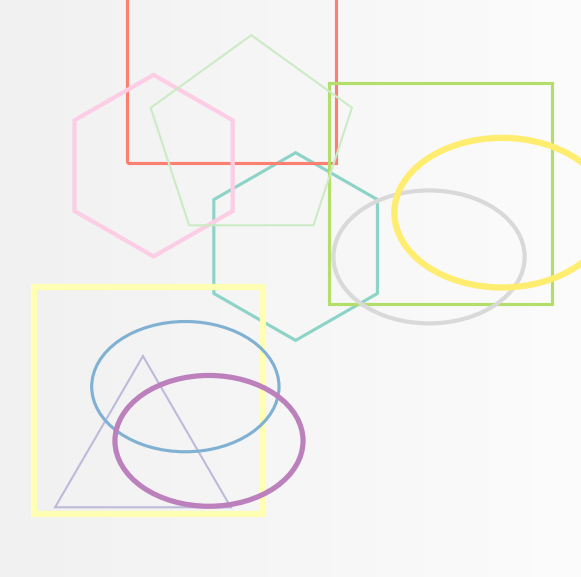[{"shape": "hexagon", "thickness": 1.5, "radius": 0.81, "center": [0.509, 0.572]}, {"shape": "square", "thickness": 3, "radius": 0.98, "center": [0.255, 0.306]}, {"shape": "triangle", "thickness": 1, "radius": 0.87, "center": [0.246, 0.208]}, {"shape": "square", "thickness": 1.5, "radius": 0.9, "center": [0.398, 0.896]}, {"shape": "oval", "thickness": 1.5, "radius": 0.81, "center": [0.319, 0.33]}, {"shape": "square", "thickness": 1.5, "radius": 0.96, "center": [0.758, 0.664]}, {"shape": "hexagon", "thickness": 2, "radius": 0.79, "center": [0.264, 0.712]}, {"shape": "oval", "thickness": 2, "radius": 0.82, "center": [0.738, 0.554]}, {"shape": "oval", "thickness": 2.5, "radius": 0.81, "center": [0.36, 0.236]}, {"shape": "pentagon", "thickness": 1, "radius": 0.91, "center": [0.432, 0.756]}, {"shape": "oval", "thickness": 3, "radius": 0.93, "center": [0.864, 0.631]}]